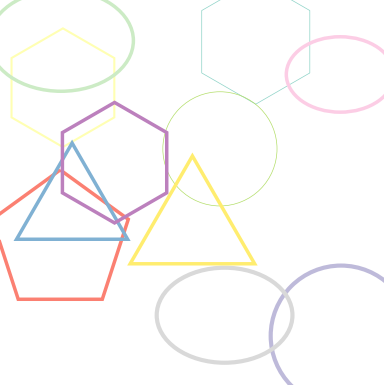[{"shape": "hexagon", "thickness": 0.5, "radius": 0.81, "center": [0.664, 0.892]}, {"shape": "hexagon", "thickness": 1.5, "radius": 0.77, "center": [0.163, 0.772]}, {"shape": "circle", "thickness": 3, "radius": 0.91, "center": [0.886, 0.128]}, {"shape": "pentagon", "thickness": 2.5, "radius": 0.93, "center": [0.157, 0.373]}, {"shape": "triangle", "thickness": 2.5, "radius": 0.83, "center": [0.187, 0.462]}, {"shape": "circle", "thickness": 0.5, "radius": 0.74, "center": [0.571, 0.613]}, {"shape": "oval", "thickness": 2.5, "radius": 0.7, "center": [0.884, 0.807]}, {"shape": "oval", "thickness": 3, "radius": 0.88, "center": [0.583, 0.181]}, {"shape": "hexagon", "thickness": 2.5, "radius": 0.78, "center": [0.298, 0.577]}, {"shape": "oval", "thickness": 2.5, "radius": 0.94, "center": [0.159, 0.894]}, {"shape": "triangle", "thickness": 2.5, "radius": 0.93, "center": [0.5, 0.408]}]